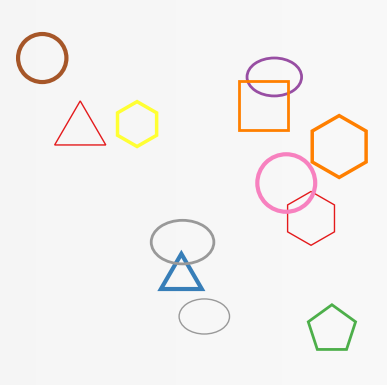[{"shape": "triangle", "thickness": 1, "radius": 0.38, "center": [0.207, 0.662]}, {"shape": "hexagon", "thickness": 1, "radius": 0.35, "center": [0.803, 0.433]}, {"shape": "triangle", "thickness": 3, "radius": 0.3, "center": [0.468, 0.28]}, {"shape": "pentagon", "thickness": 2, "radius": 0.32, "center": [0.857, 0.144]}, {"shape": "oval", "thickness": 2, "radius": 0.35, "center": [0.708, 0.8]}, {"shape": "hexagon", "thickness": 2.5, "radius": 0.4, "center": [0.875, 0.619]}, {"shape": "square", "thickness": 2, "radius": 0.32, "center": [0.679, 0.726]}, {"shape": "hexagon", "thickness": 2.5, "radius": 0.29, "center": [0.354, 0.678]}, {"shape": "circle", "thickness": 3, "radius": 0.31, "center": [0.109, 0.849]}, {"shape": "circle", "thickness": 3, "radius": 0.37, "center": [0.739, 0.525]}, {"shape": "oval", "thickness": 1, "radius": 0.33, "center": [0.527, 0.178]}, {"shape": "oval", "thickness": 2, "radius": 0.4, "center": [0.471, 0.371]}]